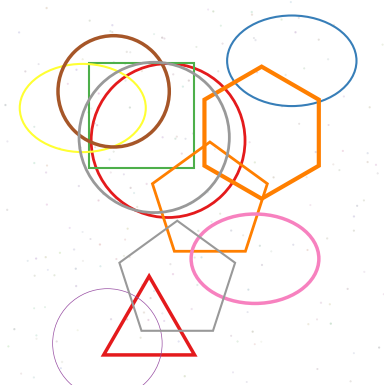[{"shape": "circle", "thickness": 2, "radius": 1.0, "center": [0.437, 0.635]}, {"shape": "triangle", "thickness": 2.5, "radius": 0.68, "center": [0.387, 0.146]}, {"shape": "oval", "thickness": 1.5, "radius": 0.84, "center": [0.758, 0.842]}, {"shape": "square", "thickness": 1.5, "radius": 0.68, "center": [0.368, 0.701]}, {"shape": "circle", "thickness": 0.5, "radius": 0.71, "center": [0.279, 0.108]}, {"shape": "pentagon", "thickness": 2, "radius": 0.78, "center": [0.545, 0.474]}, {"shape": "hexagon", "thickness": 3, "radius": 0.86, "center": [0.68, 0.655]}, {"shape": "oval", "thickness": 1.5, "radius": 0.82, "center": [0.215, 0.719]}, {"shape": "circle", "thickness": 2.5, "radius": 0.72, "center": [0.295, 0.763]}, {"shape": "oval", "thickness": 2.5, "radius": 0.83, "center": [0.662, 0.328]}, {"shape": "circle", "thickness": 2, "radius": 0.98, "center": [0.4, 0.643]}, {"shape": "pentagon", "thickness": 1.5, "radius": 0.79, "center": [0.46, 0.269]}]